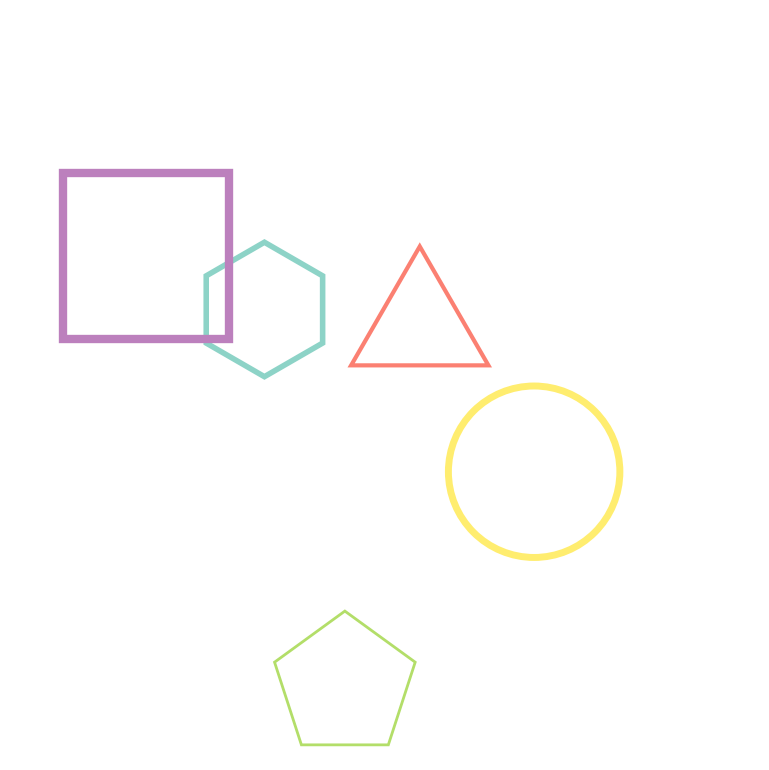[{"shape": "hexagon", "thickness": 2, "radius": 0.44, "center": [0.343, 0.598]}, {"shape": "triangle", "thickness": 1.5, "radius": 0.51, "center": [0.545, 0.577]}, {"shape": "pentagon", "thickness": 1, "radius": 0.48, "center": [0.448, 0.11]}, {"shape": "square", "thickness": 3, "radius": 0.54, "center": [0.19, 0.668]}, {"shape": "circle", "thickness": 2.5, "radius": 0.56, "center": [0.694, 0.387]}]